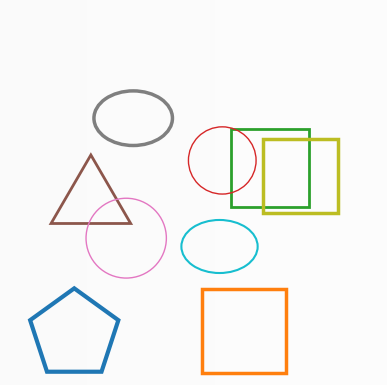[{"shape": "pentagon", "thickness": 3, "radius": 0.6, "center": [0.192, 0.131]}, {"shape": "square", "thickness": 2.5, "radius": 0.54, "center": [0.63, 0.14]}, {"shape": "square", "thickness": 2, "radius": 0.5, "center": [0.698, 0.564]}, {"shape": "circle", "thickness": 1, "radius": 0.44, "center": [0.574, 0.583]}, {"shape": "triangle", "thickness": 2, "radius": 0.59, "center": [0.234, 0.479]}, {"shape": "circle", "thickness": 1, "radius": 0.52, "center": [0.326, 0.381]}, {"shape": "oval", "thickness": 2.5, "radius": 0.51, "center": [0.344, 0.693]}, {"shape": "square", "thickness": 2.5, "radius": 0.48, "center": [0.776, 0.543]}, {"shape": "oval", "thickness": 1.5, "radius": 0.49, "center": [0.567, 0.36]}]